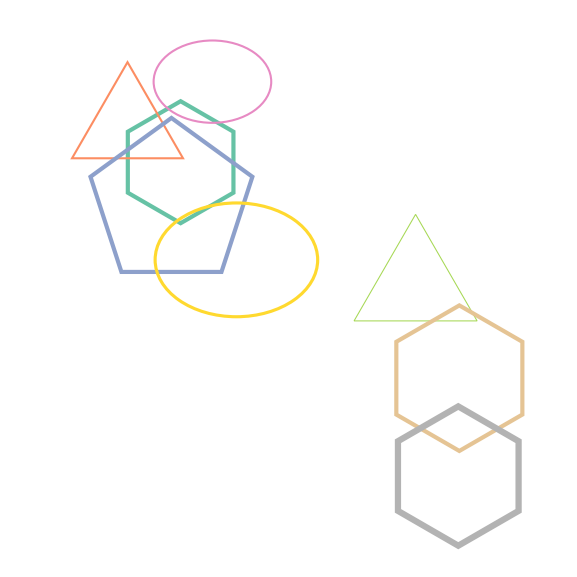[{"shape": "hexagon", "thickness": 2, "radius": 0.53, "center": [0.313, 0.718]}, {"shape": "triangle", "thickness": 1, "radius": 0.55, "center": [0.221, 0.781]}, {"shape": "pentagon", "thickness": 2, "radius": 0.74, "center": [0.297, 0.647]}, {"shape": "oval", "thickness": 1, "radius": 0.51, "center": [0.368, 0.858]}, {"shape": "triangle", "thickness": 0.5, "radius": 0.61, "center": [0.72, 0.505]}, {"shape": "oval", "thickness": 1.5, "radius": 0.7, "center": [0.409, 0.549]}, {"shape": "hexagon", "thickness": 2, "radius": 0.63, "center": [0.795, 0.344]}, {"shape": "hexagon", "thickness": 3, "radius": 0.6, "center": [0.794, 0.175]}]